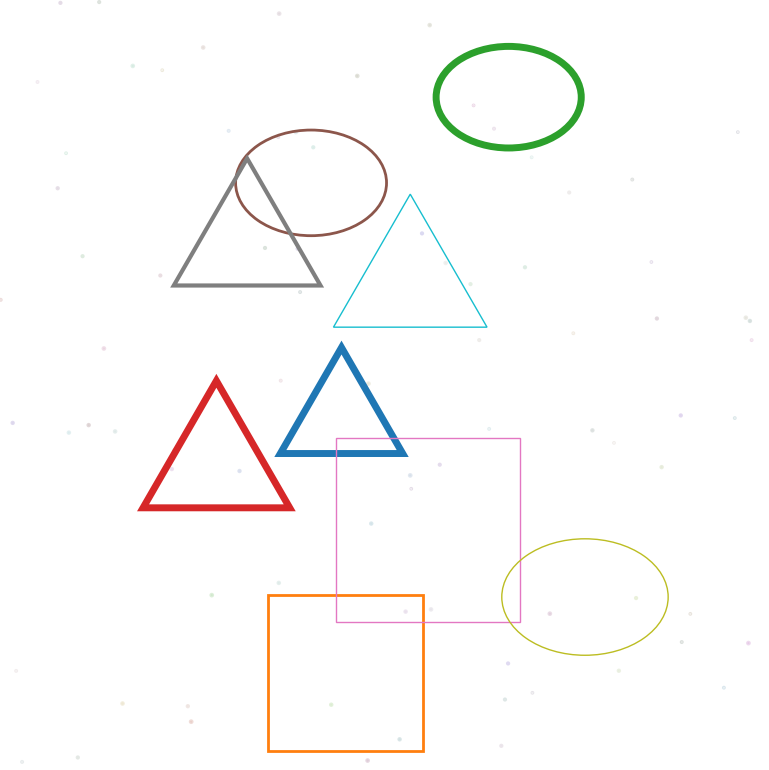[{"shape": "triangle", "thickness": 2.5, "radius": 0.46, "center": [0.444, 0.457]}, {"shape": "square", "thickness": 1, "radius": 0.51, "center": [0.449, 0.126]}, {"shape": "oval", "thickness": 2.5, "radius": 0.47, "center": [0.661, 0.874]}, {"shape": "triangle", "thickness": 2.5, "radius": 0.55, "center": [0.281, 0.395]}, {"shape": "oval", "thickness": 1, "radius": 0.49, "center": [0.404, 0.763]}, {"shape": "square", "thickness": 0.5, "radius": 0.6, "center": [0.556, 0.311]}, {"shape": "triangle", "thickness": 1.5, "radius": 0.55, "center": [0.321, 0.684]}, {"shape": "oval", "thickness": 0.5, "radius": 0.54, "center": [0.76, 0.225]}, {"shape": "triangle", "thickness": 0.5, "radius": 0.58, "center": [0.533, 0.633]}]